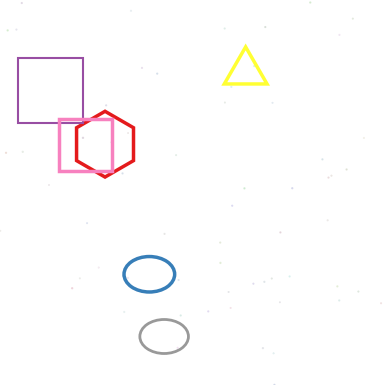[{"shape": "hexagon", "thickness": 2.5, "radius": 0.43, "center": [0.273, 0.626]}, {"shape": "oval", "thickness": 2.5, "radius": 0.33, "center": [0.388, 0.288]}, {"shape": "square", "thickness": 1.5, "radius": 0.42, "center": [0.132, 0.766]}, {"shape": "triangle", "thickness": 2.5, "radius": 0.32, "center": [0.638, 0.814]}, {"shape": "square", "thickness": 2.5, "radius": 0.34, "center": [0.222, 0.623]}, {"shape": "oval", "thickness": 2, "radius": 0.32, "center": [0.426, 0.126]}]